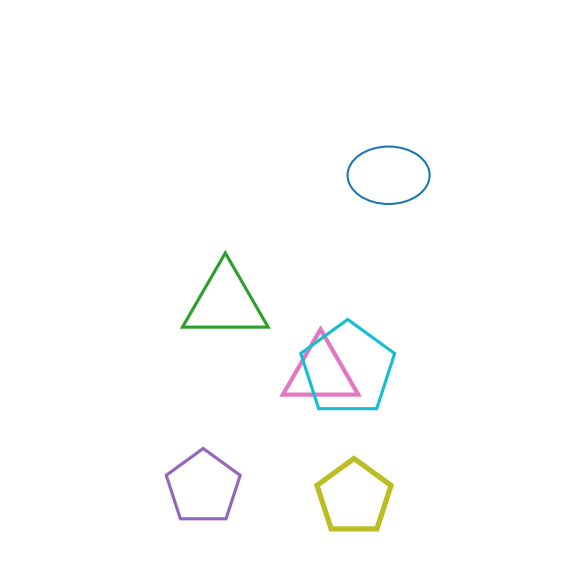[{"shape": "oval", "thickness": 1, "radius": 0.36, "center": [0.673, 0.696]}, {"shape": "triangle", "thickness": 1.5, "radius": 0.43, "center": [0.39, 0.476]}, {"shape": "pentagon", "thickness": 1.5, "radius": 0.34, "center": [0.352, 0.155]}, {"shape": "triangle", "thickness": 2, "radius": 0.38, "center": [0.555, 0.354]}, {"shape": "pentagon", "thickness": 2.5, "radius": 0.34, "center": [0.613, 0.138]}, {"shape": "pentagon", "thickness": 1.5, "radius": 0.43, "center": [0.602, 0.361]}]